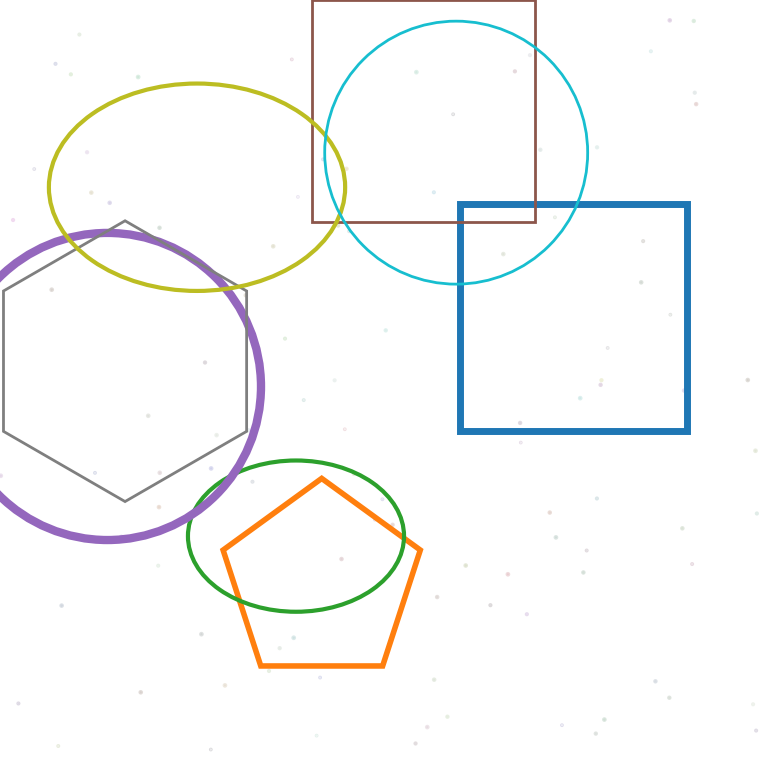[{"shape": "square", "thickness": 2.5, "radius": 0.74, "center": [0.745, 0.587]}, {"shape": "pentagon", "thickness": 2, "radius": 0.67, "center": [0.418, 0.244]}, {"shape": "oval", "thickness": 1.5, "radius": 0.7, "center": [0.384, 0.304]}, {"shape": "circle", "thickness": 3, "radius": 1.0, "center": [0.14, 0.498]}, {"shape": "square", "thickness": 1, "radius": 0.72, "center": [0.55, 0.856]}, {"shape": "hexagon", "thickness": 1, "radius": 0.91, "center": [0.162, 0.531]}, {"shape": "oval", "thickness": 1.5, "radius": 0.96, "center": [0.256, 0.757]}, {"shape": "circle", "thickness": 1, "radius": 0.85, "center": [0.592, 0.802]}]